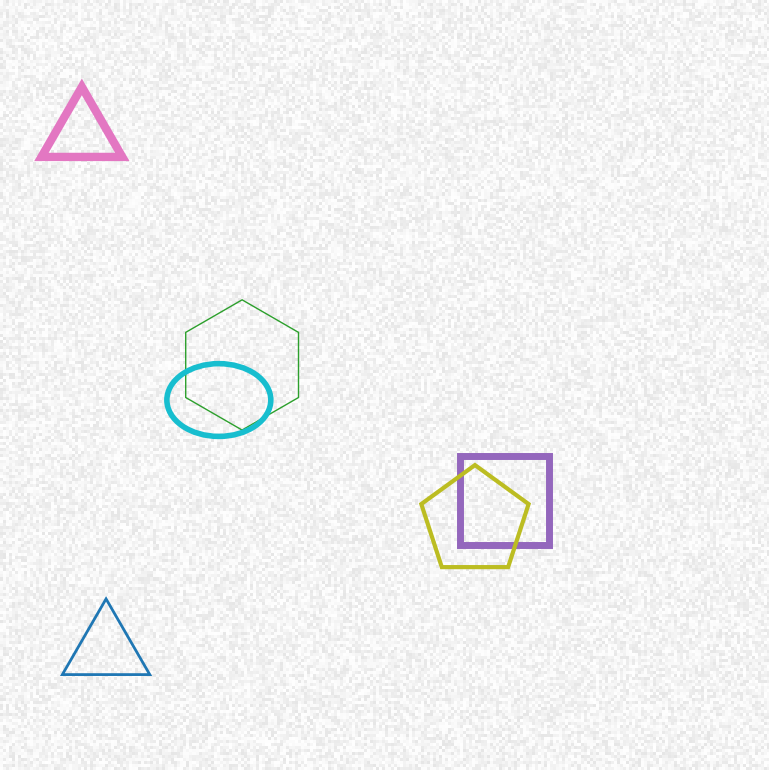[{"shape": "triangle", "thickness": 1, "radius": 0.33, "center": [0.138, 0.157]}, {"shape": "hexagon", "thickness": 0.5, "radius": 0.42, "center": [0.314, 0.526]}, {"shape": "square", "thickness": 2.5, "radius": 0.29, "center": [0.655, 0.35]}, {"shape": "triangle", "thickness": 3, "radius": 0.3, "center": [0.106, 0.827]}, {"shape": "pentagon", "thickness": 1.5, "radius": 0.37, "center": [0.617, 0.323]}, {"shape": "oval", "thickness": 2, "radius": 0.34, "center": [0.284, 0.48]}]